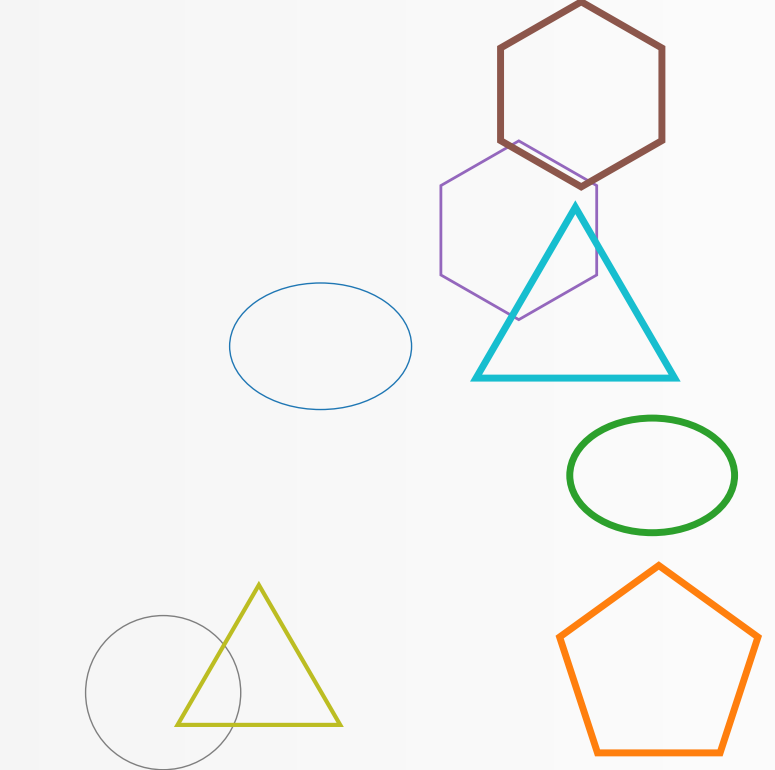[{"shape": "oval", "thickness": 0.5, "radius": 0.59, "center": [0.414, 0.55]}, {"shape": "pentagon", "thickness": 2.5, "radius": 0.67, "center": [0.85, 0.131]}, {"shape": "oval", "thickness": 2.5, "radius": 0.53, "center": [0.842, 0.383]}, {"shape": "hexagon", "thickness": 1, "radius": 0.58, "center": [0.669, 0.701]}, {"shape": "hexagon", "thickness": 2.5, "radius": 0.6, "center": [0.75, 0.878]}, {"shape": "circle", "thickness": 0.5, "radius": 0.5, "center": [0.211, 0.1]}, {"shape": "triangle", "thickness": 1.5, "radius": 0.61, "center": [0.334, 0.119]}, {"shape": "triangle", "thickness": 2.5, "radius": 0.74, "center": [0.742, 0.583]}]